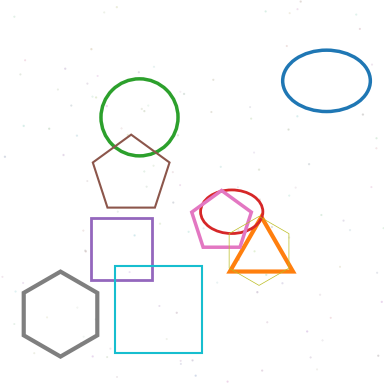[{"shape": "oval", "thickness": 2.5, "radius": 0.57, "center": [0.848, 0.79]}, {"shape": "triangle", "thickness": 3, "radius": 0.47, "center": [0.679, 0.342]}, {"shape": "circle", "thickness": 2.5, "radius": 0.5, "center": [0.362, 0.695]}, {"shape": "oval", "thickness": 2, "radius": 0.4, "center": [0.602, 0.45]}, {"shape": "square", "thickness": 2, "radius": 0.4, "center": [0.316, 0.352]}, {"shape": "pentagon", "thickness": 1.5, "radius": 0.52, "center": [0.341, 0.546]}, {"shape": "pentagon", "thickness": 2.5, "radius": 0.41, "center": [0.575, 0.424]}, {"shape": "hexagon", "thickness": 3, "radius": 0.55, "center": [0.157, 0.184]}, {"shape": "hexagon", "thickness": 0.5, "radius": 0.45, "center": [0.673, 0.348]}, {"shape": "square", "thickness": 1.5, "radius": 0.57, "center": [0.411, 0.196]}]